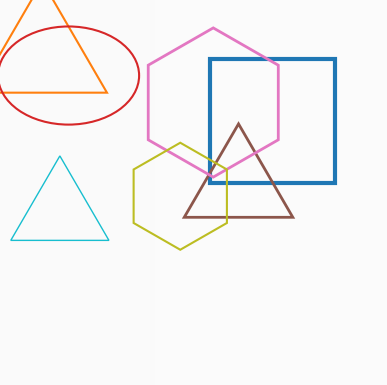[{"shape": "square", "thickness": 3, "radius": 0.81, "center": [0.703, 0.687]}, {"shape": "triangle", "thickness": 1.5, "radius": 0.96, "center": [0.109, 0.856]}, {"shape": "oval", "thickness": 1.5, "radius": 0.91, "center": [0.177, 0.804]}, {"shape": "triangle", "thickness": 2, "radius": 0.81, "center": [0.616, 0.516]}, {"shape": "hexagon", "thickness": 2, "radius": 0.97, "center": [0.55, 0.734]}, {"shape": "hexagon", "thickness": 1.5, "radius": 0.69, "center": [0.465, 0.49]}, {"shape": "triangle", "thickness": 1, "radius": 0.73, "center": [0.154, 0.449]}]